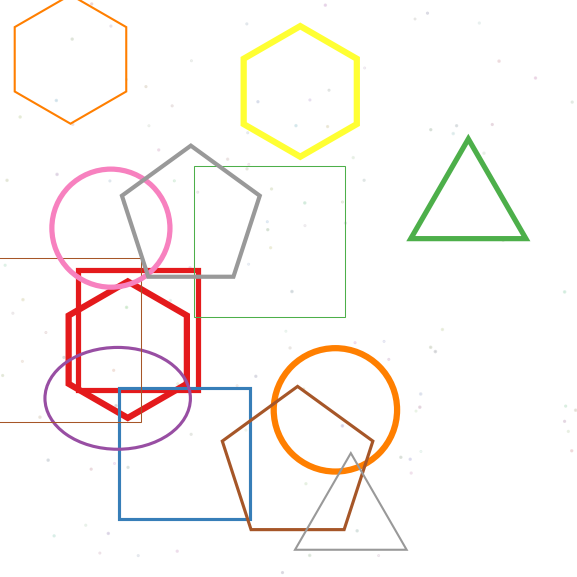[{"shape": "square", "thickness": 2.5, "radius": 0.52, "center": [0.238, 0.427]}, {"shape": "hexagon", "thickness": 3, "radius": 0.59, "center": [0.221, 0.394]}, {"shape": "square", "thickness": 1.5, "radius": 0.57, "center": [0.319, 0.214]}, {"shape": "square", "thickness": 0.5, "radius": 0.65, "center": [0.466, 0.581]}, {"shape": "triangle", "thickness": 2.5, "radius": 0.58, "center": [0.811, 0.643]}, {"shape": "oval", "thickness": 1.5, "radius": 0.63, "center": [0.204, 0.309]}, {"shape": "hexagon", "thickness": 1, "radius": 0.56, "center": [0.122, 0.896]}, {"shape": "circle", "thickness": 3, "radius": 0.53, "center": [0.581, 0.289]}, {"shape": "hexagon", "thickness": 3, "radius": 0.57, "center": [0.52, 0.841]}, {"shape": "pentagon", "thickness": 1.5, "radius": 0.69, "center": [0.515, 0.193]}, {"shape": "square", "thickness": 0.5, "radius": 0.71, "center": [0.101, 0.41]}, {"shape": "circle", "thickness": 2.5, "radius": 0.51, "center": [0.192, 0.604]}, {"shape": "triangle", "thickness": 1, "radius": 0.56, "center": [0.607, 0.103]}, {"shape": "pentagon", "thickness": 2, "radius": 0.63, "center": [0.33, 0.621]}]